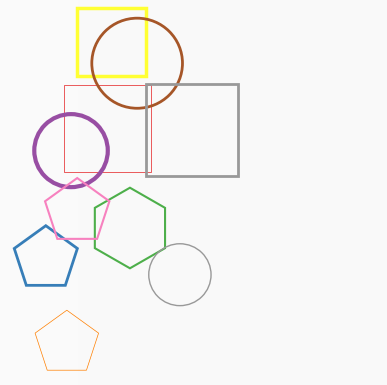[{"shape": "square", "thickness": 0.5, "radius": 0.56, "center": [0.277, 0.666]}, {"shape": "pentagon", "thickness": 2, "radius": 0.43, "center": [0.118, 0.328]}, {"shape": "hexagon", "thickness": 1.5, "radius": 0.52, "center": [0.335, 0.408]}, {"shape": "circle", "thickness": 3, "radius": 0.47, "center": [0.183, 0.609]}, {"shape": "pentagon", "thickness": 0.5, "radius": 0.43, "center": [0.172, 0.108]}, {"shape": "square", "thickness": 2.5, "radius": 0.44, "center": [0.287, 0.891]}, {"shape": "circle", "thickness": 2, "radius": 0.58, "center": [0.354, 0.836]}, {"shape": "pentagon", "thickness": 1.5, "radius": 0.44, "center": [0.199, 0.45]}, {"shape": "square", "thickness": 2, "radius": 0.6, "center": [0.496, 0.663]}, {"shape": "circle", "thickness": 1, "radius": 0.4, "center": [0.464, 0.286]}]